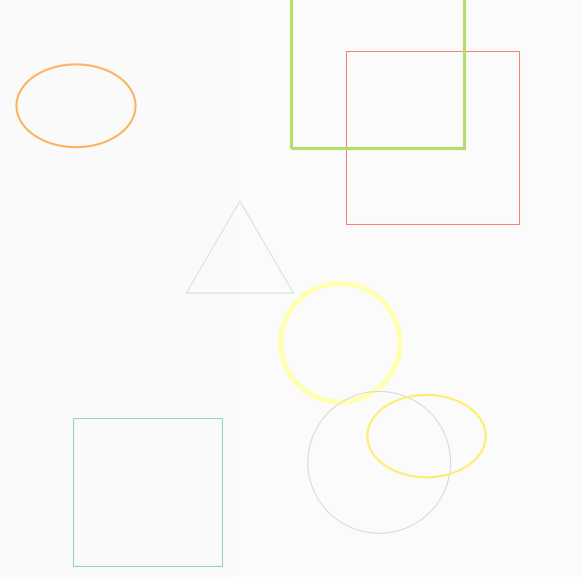[{"shape": "square", "thickness": 0.5, "radius": 0.64, "center": [0.254, 0.147]}, {"shape": "circle", "thickness": 2.5, "radius": 0.51, "center": [0.585, 0.406]}, {"shape": "square", "thickness": 0.5, "radius": 0.75, "center": [0.744, 0.761]}, {"shape": "oval", "thickness": 1, "radius": 0.51, "center": [0.131, 0.816]}, {"shape": "square", "thickness": 1.5, "radius": 0.74, "center": [0.65, 0.891]}, {"shape": "circle", "thickness": 0.5, "radius": 0.61, "center": [0.652, 0.199]}, {"shape": "triangle", "thickness": 0.5, "radius": 0.53, "center": [0.413, 0.545]}, {"shape": "oval", "thickness": 1, "radius": 0.51, "center": [0.734, 0.244]}]